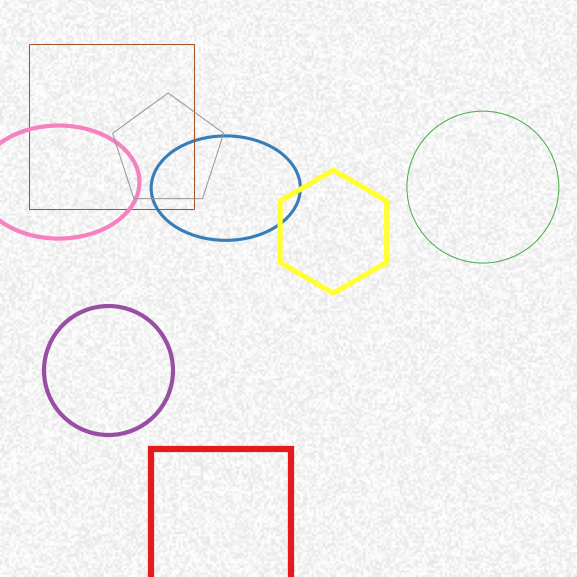[{"shape": "square", "thickness": 3, "radius": 0.6, "center": [0.382, 0.101]}, {"shape": "oval", "thickness": 1.5, "radius": 0.65, "center": [0.391, 0.673]}, {"shape": "circle", "thickness": 0.5, "radius": 0.66, "center": [0.836, 0.675]}, {"shape": "circle", "thickness": 2, "radius": 0.56, "center": [0.188, 0.358]}, {"shape": "hexagon", "thickness": 2.5, "radius": 0.53, "center": [0.577, 0.598]}, {"shape": "square", "thickness": 0.5, "radius": 0.72, "center": [0.193, 0.78]}, {"shape": "oval", "thickness": 2, "radius": 0.7, "center": [0.102, 0.684]}, {"shape": "pentagon", "thickness": 0.5, "radius": 0.51, "center": [0.291, 0.737]}]